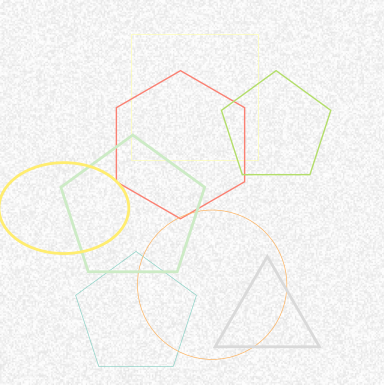[{"shape": "pentagon", "thickness": 0.5, "radius": 0.82, "center": [0.353, 0.182]}, {"shape": "square", "thickness": 0.5, "radius": 0.82, "center": [0.506, 0.748]}, {"shape": "hexagon", "thickness": 1, "radius": 0.96, "center": [0.469, 0.624]}, {"shape": "circle", "thickness": 0.5, "radius": 0.97, "center": [0.551, 0.26]}, {"shape": "pentagon", "thickness": 1, "radius": 0.75, "center": [0.717, 0.667]}, {"shape": "triangle", "thickness": 2, "radius": 0.78, "center": [0.694, 0.178]}, {"shape": "pentagon", "thickness": 2, "radius": 0.98, "center": [0.345, 0.453]}, {"shape": "oval", "thickness": 2, "radius": 0.84, "center": [0.166, 0.46]}]